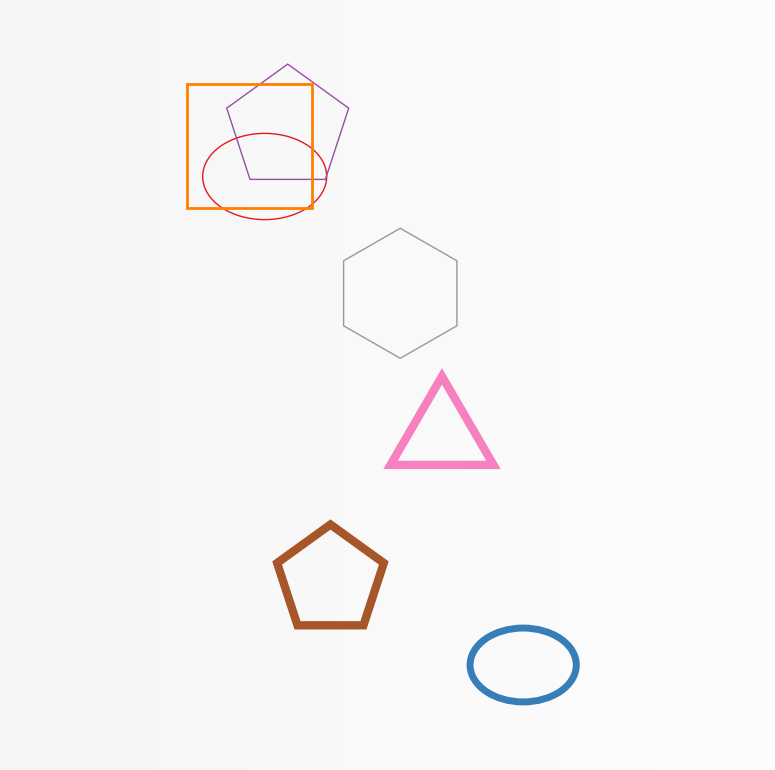[{"shape": "oval", "thickness": 0.5, "radius": 0.4, "center": [0.342, 0.771]}, {"shape": "oval", "thickness": 2.5, "radius": 0.34, "center": [0.675, 0.136]}, {"shape": "pentagon", "thickness": 0.5, "radius": 0.41, "center": [0.371, 0.834]}, {"shape": "square", "thickness": 1, "radius": 0.4, "center": [0.322, 0.811]}, {"shape": "pentagon", "thickness": 3, "radius": 0.36, "center": [0.426, 0.246]}, {"shape": "triangle", "thickness": 3, "radius": 0.38, "center": [0.57, 0.435]}, {"shape": "hexagon", "thickness": 0.5, "radius": 0.42, "center": [0.516, 0.619]}]